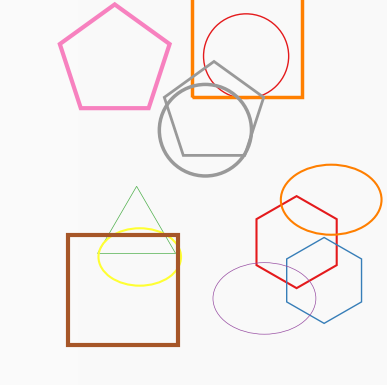[{"shape": "circle", "thickness": 1, "radius": 0.55, "center": [0.635, 0.854]}, {"shape": "hexagon", "thickness": 1.5, "radius": 0.6, "center": [0.765, 0.371]}, {"shape": "hexagon", "thickness": 1, "radius": 0.56, "center": [0.836, 0.272]}, {"shape": "triangle", "thickness": 0.5, "radius": 0.58, "center": [0.353, 0.4]}, {"shape": "oval", "thickness": 0.5, "radius": 0.66, "center": [0.682, 0.225]}, {"shape": "square", "thickness": 2.5, "radius": 0.71, "center": [0.638, 0.891]}, {"shape": "oval", "thickness": 1.5, "radius": 0.65, "center": [0.855, 0.481]}, {"shape": "oval", "thickness": 1.5, "radius": 0.53, "center": [0.361, 0.333]}, {"shape": "square", "thickness": 3, "radius": 0.71, "center": [0.317, 0.246]}, {"shape": "pentagon", "thickness": 3, "radius": 0.74, "center": [0.296, 0.84]}, {"shape": "circle", "thickness": 2.5, "radius": 0.59, "center": [0.53, 0.662]}, {"shape": "pentagon", "thickness": 2, "radius": 0.67, "center": [0.552, 0.705]}]